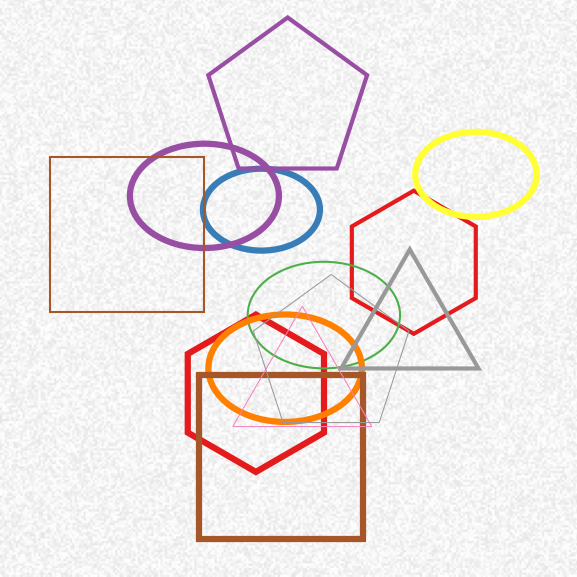[{"shape": "hexagon", "thickness": 2, "radius": 0.62, "center": [0.717, 0.545]}, {"shape": "hexagon", "thickness": 3, "radius": 0.68, "center": [0.443, 0.318]}, {"shape": "oval", "thickness": 3, "radius": 0.51, "center": [0.453, 0.636]}, {"shape": "oval", "thickness": 1, "radius": 0.66, "center": [0.561, 0.454]}, {"shape": "oval", "thickness": 3, "radius": 0.65, "center": [0.354, 0.66]}, {"shape": "pentagon", "thickness": 2, "radius": 0.72, "center": [0.498, 0.824]}, {"shape": "oval", "thickness": 3, "radius": 0.66, "center": [0.494, 0.362]}, {"shape": "oval", "thickness": 3, "radius": 0.53, "center": [0.824, 0.697]}, {"shape": "square", "thickness": 1, "radius": 0.67, "center": [0.22, 0.593]}, {"shape": "square", "thickness": 3, "radius": 0.71, "center": [0.487, 0.208]}, {"shape": "triangle", "thickness": 0.5, "radius": 0.69, "center": [0.523, 0.33]}, {"shape": "triangle", "thickness": 2, "radius": 0.69, "center": [0.71, 0.43]}, {"shape": "pentagon", "thickness": 0.5, "radius": 0.71, "center": [0.573, 0.382]}]